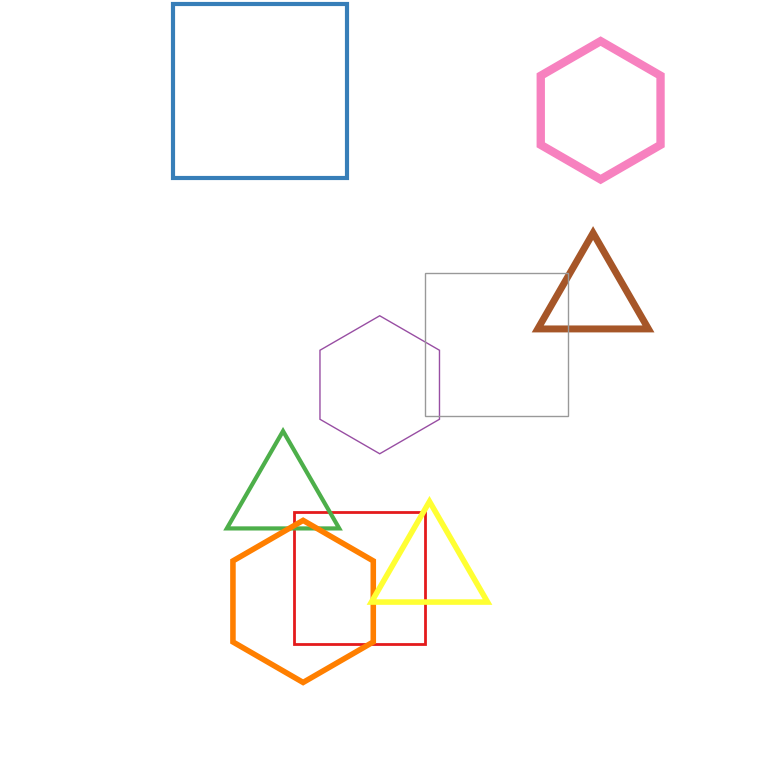[{"shape": "square", "thickness": 1, "radius": 0.43, "center": [0.467, 0.25]}, {"shape": "square", "thickness": 1.5, "radius": 0.57, "center": [0.338, 0.882]}, {"shape": "triangle", "thickness": 1.5, "radius": 0.42, "center": [0.368, 0.356]}, {"shape": "hexagon", "thickness": 0.5, "radius": 0.45, "center": [0.493, 0.5]}, {"shape": "hexagon", "thickness": 2, "radius": 0.53, "center": [0.394, 0.219]}, {"shape": "triangle", "thickness": 2, "radius": 0.44, "center": [0.558, 0.262]}, {"shape": "triangle", "thickness": 2.5, "radius": 0.42, "center": [0.77, 0.614]}, {"shape": "hexagon", "thickness": 3, "radius": 0.45, "center": [0.78, 0.857]}, {"shape": "square", "thickness": 0.5, "radius": 0.46, "center": [0.645, 0.552]}]